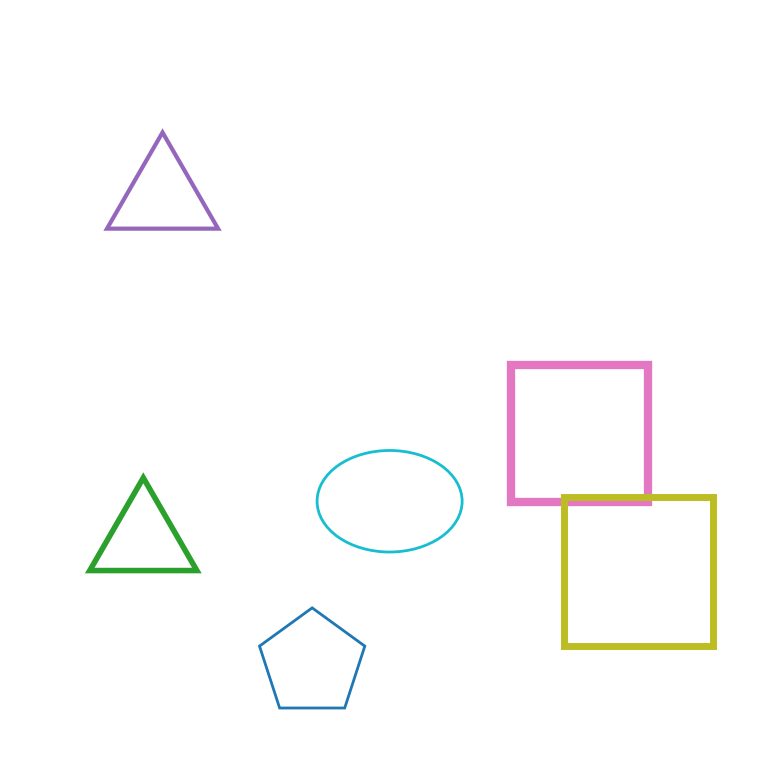[{"shape": "pentagon", "thickness": 1, "radius": 0.36, "center": [0.405, 0.139]}, {"shape": "triangle", "thickness": 2, "radius": 0.4, "center": [0.186, 0.299]}, {"shape": "triangle", "thickness": 1.5, "radius": 0.42, "center": [0.211, 0.745]}, {"shape": "square", "thickness": 3, "radius": 0.44, "center": [0.752, 0.437]}, {"shape": "square", "thickness": 2.5, "radius": 0.48, "center": [0.829, 0.258]}, {"shape": "oval", "thickness": 1, "radius": 0.47, "center": [0.506, 0.349]}]